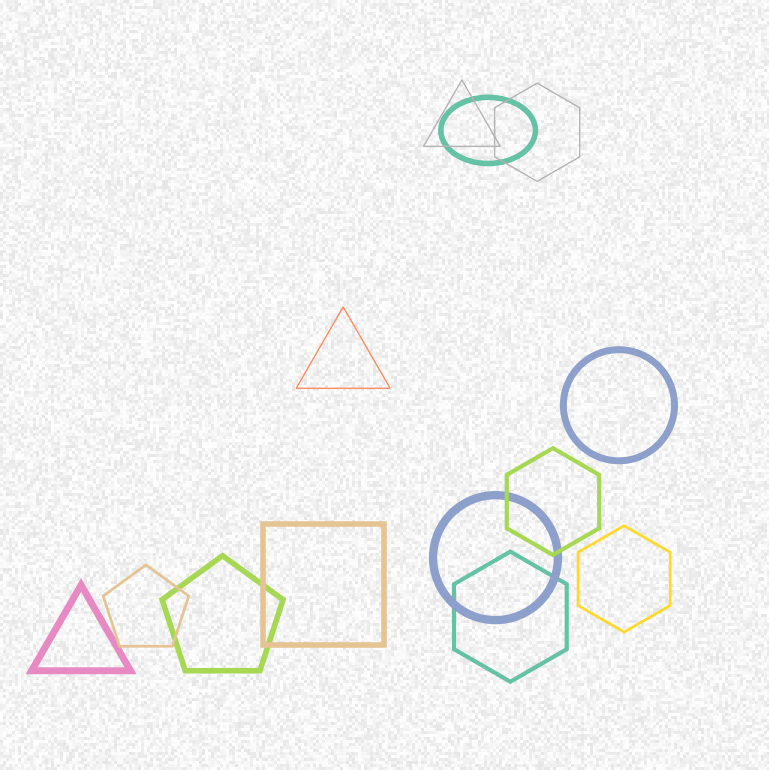[{"shape": "hexagon", "thickness": 1.5, "radius": 0.42, "center": [0.663, 0.199]}, {"shape": "oval", "thickness": 2, "radius": 0.31, "center": [0.634, 0.831]}, {"shape": "triangle", "thickness": 0.5, "radius": 0.35, "center": [0.446, 0.531]}, {"shape": "circle", "thickness": 3, "radius": 0.41, "center": [0.644, 0.276]}, {"shape": "circle", "thickness": 2.5, "radius": 0.36, "center": [0.804, 0.474]}, {"shape": "triangle", "thickness": 2.5, "radius": 0.37, "center": [0.105, 0.166]}, {"shape": "hexagon", "thickness": 1.5, "radius": 0.35, "center": [0.718, 0.349]}, {"shape": "pentagon", "thickness": 2, "radius": 0.41, "center": [0.289, 0.196]}, {"shape": "hexagon", "thickness": 1, "radius": 0.35, "center": [0.811, 0.248]}, {"shape": "pentagon", "thickness": 1, "radius": 0.29, "center": [0.19, 0.208]}, {"shape": "square", "thickness": 2, "radius": 0.39, "center": [0.42, 0.241]}, {"shape": "triangle", "thickness": 0.5, "radius": 0.29, "center": [0.6, 0.839]}, {"shape": "hexagon", "thickness": 0.5, "radius": 0.32, "center": [0.698, 0.828]}]